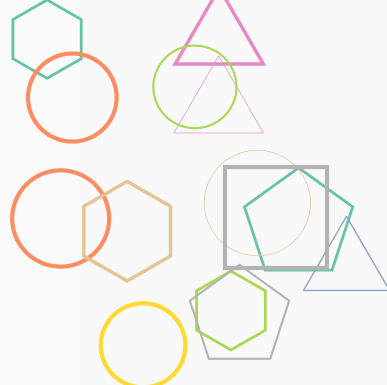[{"shape": "hexagon", "thickness": 2, "radius": 0.51, "center": [0.122, 0.898]}, {"shape": "pentagon", "thickness": 2, "radius": 0.73, "center": [0.771, 0.417]}, {"shape": "circle", "thickness": 3, "radius": 0.63, "center": [0.157, 0.433]}, {"shape": "circle", "thickness": 3, "radius": 0.57, "center": [0.187, 0.747]}, {"shape": "triangle", "thickness": 1, "radius": 0.64, "center": [0.894, 0.31]}, {"shape": "triangle", "thickness": 2.5, "radius": 0.66, "center": [0.566, 0.899]}, {"shape": "triangle", "thickness": 0.5, "radius": 0.67, "center": [0.564, 0.721]}, {"shape": "circle", "thickness": 1.5, "radius": 0.54, "center": [0.503, 0.774]}, {"shape": "hexagon", "thickness": 2, "radius": 0.51, "center": [0.596, 0.193]}, {"shape": "circle", "thickness": 3, "radius": 0.55, "center": [0.369, 0.103]}, {"shape": "circle", "thickness": 0.5, "radius": 0.69, "center": [0.664, 0.473]}, {"shape": "hexagon", "thickness": 2.5, "radius": 0.65, "center": [0.328, 0.4]}, {"shape": "square", "thickness": 3, "radius": 0.66, "center": [0.712, 0.435]}, {"shape": "pentagon", "thickness": 1.5, "radius": 0.67, "center": [0.618, 0.177]}]